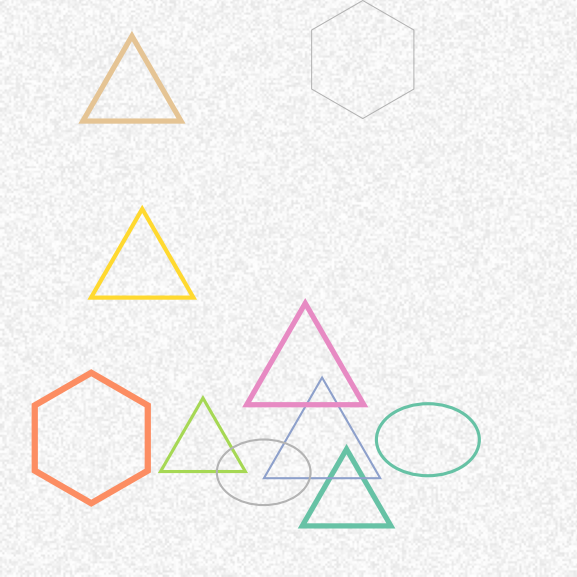[{"shape": "oval", "thickness": 1.5, "radius": 0.45, "center": [0.741, 0.238]}, {"shape": "triangle", "thickness": 2.5, "radius": 0.44, "center": [0.6, 0.133]}, {"shape": "hexagon", "thickness": 3, "radius": 0.56, "center": [0.158, 0.241]}, {"shape": "triangle", "thickness": 1, "radius": 0.58, "center": [0.558, 0.229]}, {"shape": "triangle", "thickness": 2.5, "radius": 0.59, "center": [0.529, 0.357]}, {"shape": "triangle", "thickness": 1.5, "radius": 0.42, "center": [0.351, 0.225]}, {"shape": "triangle", "thickness": 2, "radius": 0.51, "center": [0.246, 0.535]}, {"shape": "triangle", "thickness": 2.5, "radius": 0.49, "center": [0.228, 0.839]}, {"shape": "hexagon", "thickness": 0.5, "radius": 0.51, "center": [0.628, 0.896]}, {"shape": "oval", "thickness": 1, "radius": 0.41, "center": [0.457, 0.181]}]